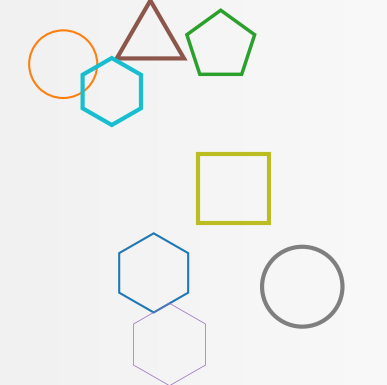[{"shape": "hexagon", "thickness": 1.5, "radius": 0.51, "center": [0.397, 0.291]}, {"shape": "circle", "thickness": 1.5, "radius": 0.44, "center": [0.163, 0.833]}, {"shape": "pentagon", "thickness": 2.5, "radius": 0.46, "center": [0.57, 0.881]}, {"shape": "hexagon", "thickness": 0.5, "radius": 0.53, "center": [0.437, 0.105]}, {"shape": "triangle", "thickness": 3, "radius": 0.5, "center": [0.388, 0.898]}, {"shape": "circle", "thickness": 3, "radius": 0.52, "center": [0.78, 0.255]}, {"shape": "square", "thickness": 3, "radius": 0.45, "center": [0.602, 0.51]}, {"shape": "hexagon", "thickness": 3, "radius": 0.43, "center": [0.288, 0.762]}]